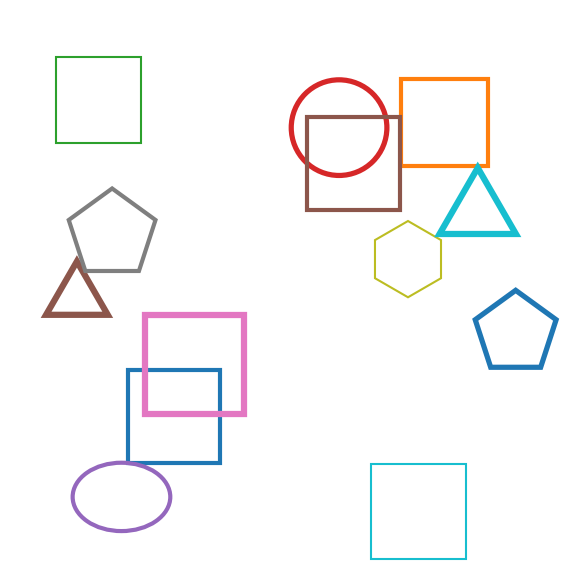[{"shape": "square", "thickness": 2, "radius": 0.4, "center": [0.301, 0.278]}, {"shape": "pentagon", "thickness": 2.5, "radius": 0.37, "center": [0.893, 0.423]}, {"shape": "square", "thickness": 2, "radius": 0.38, "center": [0.769, 0.787]}, {"shape": "square", "thickness": 1, "radius": 0.37, "center": [0.171, 0.826]}, {"shape": "circle", "thickness": 2.5, "radius": 0.41, "center": [0.587, 0.778]}, {"shape": "oval", "thickness": 2, "radius": 0.42, "center": [0.21, 0.139]}, {"shape": "triangle", "thickness": 3, "radius": 0.31, "center": [0.133, 0.485]}, {"shape": "square", "thickness": 2, "radius": 0.4, "center": [0.612, 0.717]}, {"shape": "square", "thickness": 3, "radius": 0.43, "center": [0.337, 0.368]}, {"shape": "pentagon", "thickness": 2, "radius": 0.39, "center": [0.194, 0.594]}, {"shape": "hexagon", "thickness": 1, "radius": 0.33, "center": [0.706, 0.55]}, {"shape": "square", "thickness": 1, "radius": 0.41, "center": [0.724, 0.113]}, {"shape": "triangle", "thickness": 3, "radius": 0.38, "center": [0.827, 0.632]}]